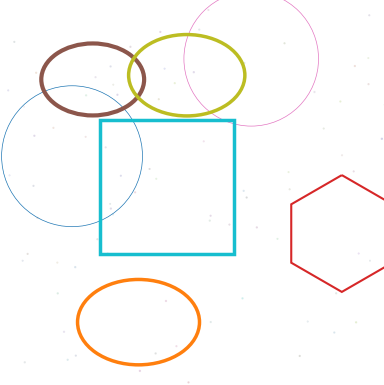[{"shape": "circle", "thickness": 0.5, "radius": 0.91, "center": [0.187, 0.594]}, {"shape": "oval", "thickness": 2.5, "radius": 0.79, "center": [0.36, 0.163]}, {"shape": "hexagon", "thickness": 1.5, "radius": 0.76, "center": [0.888, 0.393]}, {"shape": "oval", "thickness": 3, "radius": 0.67, "center": [0.241, 0.794]}, {"shape": "circle", "thickness": 0.5, "radius": 0.87, "center": [0.653, 0.847]}, {"shape": "oval", "thickness": 2.5, "radius": 0.75, "center": [0.485, 0.805]}, {"shape": "square", "thickness": 2.5, "radius": 0.87, "center": [0.434, 0.515]}]